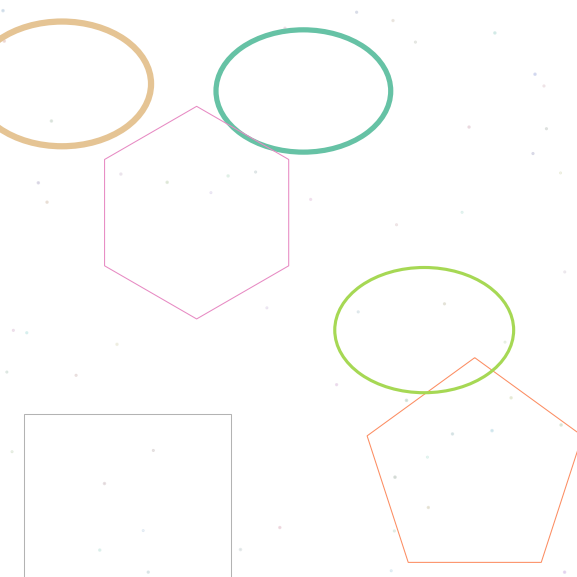[{"shape": "oval", "thickness": 2.5, "radius": 0.76, "center": [0.525, 0.842]}, {"shape": "pentagon", "thickness": 0.5, "radius": 0.98, "center": [0.822, 0.184]}, {"shape": "hexagon", "thickness": 0.5, "radius": 0.92, "center": [0.34, 0.631]}, {"shape": "oval", "thickness": 1.5, "radius": 0.77, "center": [0.735, 0.428]}, {"shape": "oval", "thickness": 3, "radius": 0.77, "center": [0.107, 0.854]}, {"shape": "square", "thickness": 0.5, "radius": 0.9, "center": [0.221, 0.103]}]